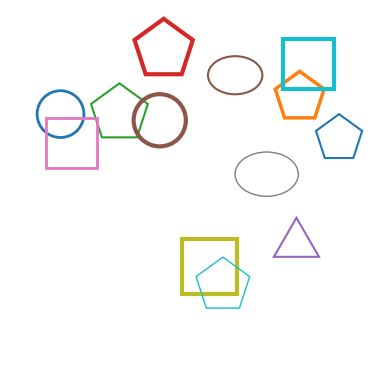[{"shape": "circle", "thickness": 2, "radius": 0.3, "center": [0.157, 0.704]}, {"shape": "pentagon", "thickness": 1.5, "radius": 0.32, "center": [0.881, 0.64]}, {"shape": "pentagon", "thickness": 2.5, "radius": 0.33, "center": [0.778, 0.748]}, {"shape": "pentagon", "thickness": 1.5, "radius": 0.39, "center": [0.31, 0.706]}, {"shape": "pentagon", "thickness": 3, "radius": 0.4, "center": [0.425, 0.872]}, {"shape": "triangle", "thickness": 1.5, "radius": 0.34, "center": [0.77, 0.367]}, {"shape": "oval", "thickness": 1.5, "radius": 0.35, "center": [0.611, 0.805]}, {"shape": "circle", "thickness": 3, "radius": 0.34, "center": [0.415, 0.688]}, {"shape": "square", "thickness": 2, "radius": 0.33, "center": [0.185, 0.628]}, {"shape": "oval", "thickness": 1, "radius": 0.41, "center": [0.693, 0.548]}, {"shape": "square", "thickness": 3, "radius": 0.35, "center": [0.545, 0.308]}, {"shape": "square", "thickness": 3, "radius": 0.33, "center": [0.801, 0.835]}, {"shape": "pentagon", "thickness": 1, "radius": 0.37, "center": [0.579, 0.259]}]